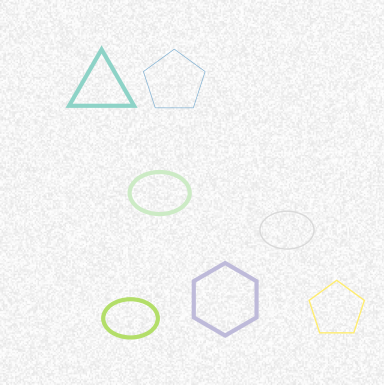[{"shape": "triangle", "thickness": 3, "radius": 0.49, "center": [0.264, 0.774]}, {"shape": "hexagon", "thickness": 3, "radius": 0.47, "center": [0.585, 0.223]}, {"shape": "pentagon", "thickness": 0.5, "radius": 0.42, "center": [0.453, 0.788]}, {"shape": "oval", "thickness": 3, "radius": 0.35, "center": [0.339, 0.173]}, {"shape": "oval", "thickness": 1, "radius": 0.35, "center": [0.745, 0.402]}, {"shape": "oval", "thickness": 3, "radius": 0.39, "center": [0.415, 0.499]}, {"shape": "pentagon", "thickness": 1, "radius": 0.38, "center": [0.875, 0.196]}]